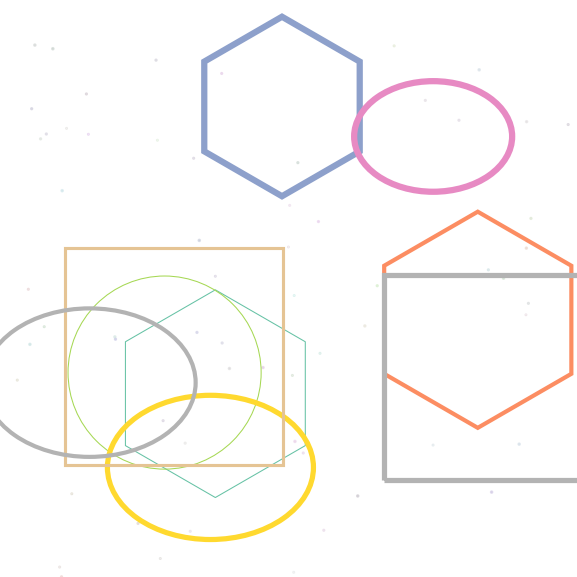[{"shape": "hexagon", "thickness": 0.5, "radius": 0.9, "center": [0.373, 0.317]}, {"shape": "hexagon", "thickness": 2, "radius": 0.94, "center": [0.827, 0.445]}, {"shape": "hexagon", "thickness": 3, "radius": 0.78, "center": [0.488, 0.815]}, {"shape": "oval", "thickness": 3, "radius": 0.68, "center": [0.75, 0.763]}, {"shape": "circle", "thickness": 0.5, "radius": 0.84, "center": [0.285, 0.354]}, {"shape": "oval", "thickness": 2.5, "radius": 0.89, "center": [0.364, 0.19]}, {"shape": "square", "thickness": 1.5, "radius": 0.94, "center": [0.301, 0.382]}, {"shape": "square", "thickness": 2.5, "radius": 0.89, "center": [0.843, 0.346]}, {"shape": "oval", "thickness": 2, "radius": 0.92, "center": [0.155, 0.337]}]